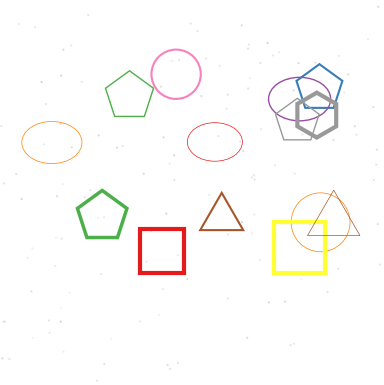[{"shape": "square", "thickness": 3, "radius": 0.29, "center": [0.421, 0.349]}, {"shape": "oval", "thickness": 0.5, "radius": 0.36, "center": [0.558, 0.631]}, {"shape": "pentagon", "thickness": 1.5, "radius": 0.31, "center": [0.83, 0.771]}, {"shape": "pentagon", "thickness": 2.5, "radius": 0.34, "center": [0.265, 0.438]}, {"shape": "pentagon", "thickness": 1, "radius": 0.33, "center": [0.336, 0.751]}, {"shape": "oval", "thickness": 1, "radius": 0.4, "center": [0.778, 0.743]}, {"shape": "oval", "thickness": 0.5, "radius": 0.39, "center": [0.135, 0.63]}, {"shape": "circle", "thickness": 0.5, "radius": 0.38, "center": [0.833, 0.423]}, {"shape": "square", "thickness": 3, "radius": 0.34, "center": [0.778, 0.358]}, {"shape": "triangle", "thickness": 1.5, "radius": 0.32, "center": [0.576, 0.435]}, {"shape": "triangle", "thickness": 0.5, "radius": 0.39, "center": [0.867, 0.427]}, {"shape": "circle", "thickness": 1.5, "radius": 0.32, "center": [0.457, 0.807]}, {"shape": "pentagon", "thickness": 1, "radius": 0.3, "center": [0.772, 0.685]}, {"shape": "hexagon", "thickness": 3, "radius": 0.29, "center": [0.823, 0.701]}]